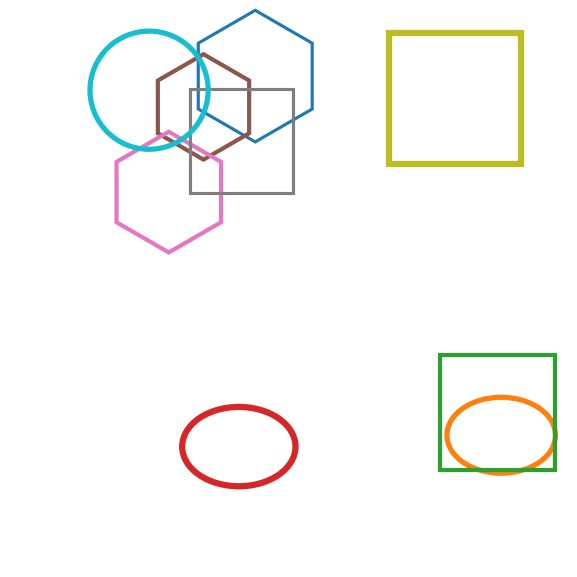[{"shape": "hexagon", "thickness": 1.5, "radius": 0.57, "center": [0.442, 0.867]}, {"shape": "oval", "thickness": 2.5, "radius": 0.47, "center": [0.868, 0.245]}, {"shape": "square", "thickness": 2, "radius": 0.5, "center": [0.862, 0.285]}, {"shape": "oval", "thickness": 3, "radius": 0.49, "center": [0.414, 0.226]}, {"shape": "hexagon", "thickness": 2, "radius": 0.46, "center": [0.352, 0.814]}, {"shape": "hexagon", "thickness": 2, "radius": 0.52, "center": [0.292, 0.667]}, {"shape": "square", "thickness": 1.5, "radius": 0.45, "center": [0.418, 0.755]}, {"shape": "square", "thickness": 3, "radius": 0.57, "center": [0.787, 0.828]}, {"shape": "circle", "thickness": 2.5, "radius": 0.51, "center": [0.258, 0.843]}]